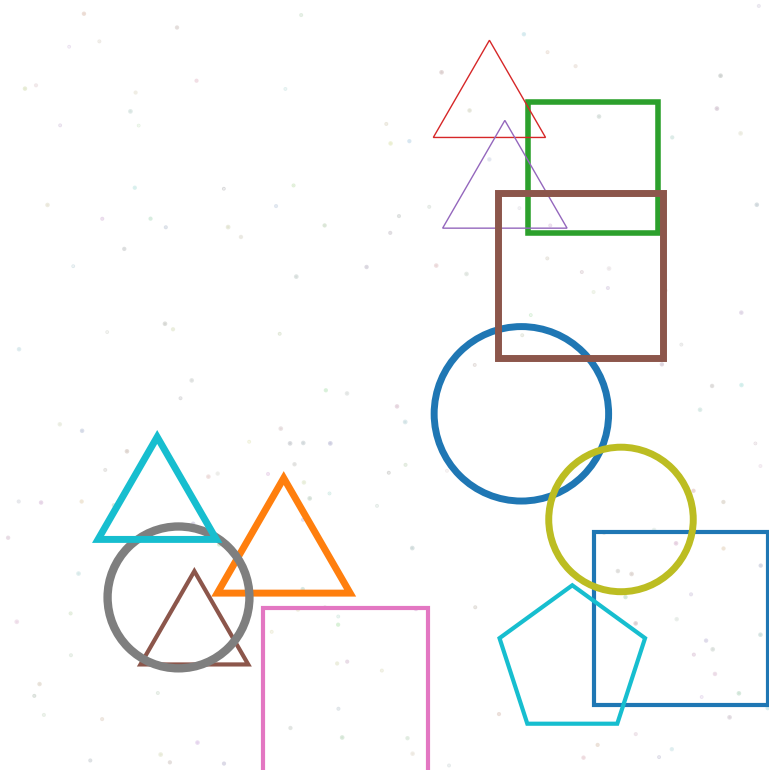[{"shape": "square", "thickness": 1.5, "radius": 0.56, "center": [0.884, 0.197]}, {"shape": "circle", "thickness": 2.5, "radius": 0.57, "center": [0.677, 0.463]}, {"shape": "triangle", "thickness": 2.5, "radius": 0.5, "center": [0.368, 0.28]}, {"shape": "square", "thickness": 2, "radius": 0.42, "center": [0.77, 0.782]}, {"shape": "triangle", "thickness": 0.5, "radius": 0.42, "center": [0.636, 0.864]}, {"shape": "triangle", "thickness": 0.5, "radius": 0.47, "center": [0.656, 0.75]}, {"shape": "triangle", "thickness": 1.5, "radius": 0.4, "center": [0.252, 0.177]}, {"shape": "square", "thickness": 2.5, "radius": 0.53, "center": [0.754, 0.642]}, {"shape": "square", "thickness": 1.5, "radius": 0.54, "center": [0.449, 0.103]}, {"shape": "circle", "thickness": 3, "radius": 0.46, "center": [0.232, 0.224]}, {"shape": "circle", "thickness": 2.5, "radius": 0.47, "center": [0.806, 0.325]}, {"shape": "triangle", "thickness": 2.5, "radius": 0.44, "center": [0.204, 0.344]}, {"shape": "pentagon", "thickness": 1.5, "radius": 0.5, "center": [0.743, 0.141]}]